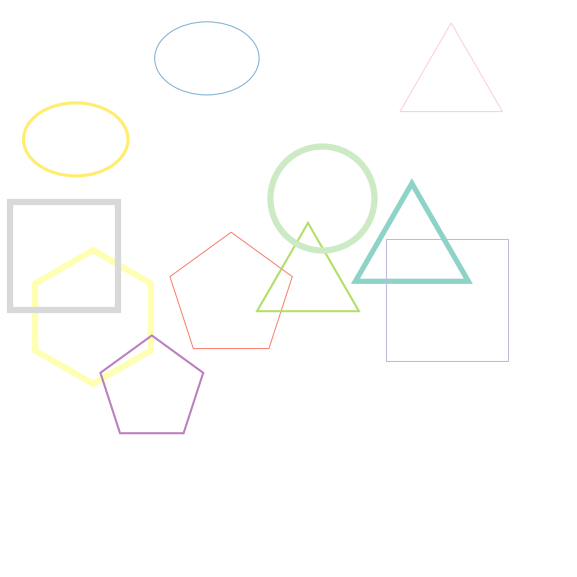[{"shape": "triangle", "thickness": 2.5, "radius": 0.56, "center": [0.713, 0.569]}, {"shape": "hexagon", "thickness": 3, "radius": 0.58, "center": [0.161, 0.45]}, {"shape": "square", "thickness": 0.5, "radius": 0.53, "center": [0.774, 0.48]}, {"shape": "pentagon", "thickness": 0.5, "radius": 0.56, "center": [0.4, 0.486]}, {"shape": "oval", "thickness": 0.5, "radius": 0.45, "center": [0.358, 0.898]}, {"shape": "triangle", "thickness": 1, "radius": 0.51, "center": [0.533, 0.511]}, {"shape": "triangle", "thickness": 0.5, "radius": 0.51, "center": [0.781, 0.857]}, {"shape": "square", "thickness": 3, "radius": 0.47, "center": [0.111, 0.556]}, {"shape": "pentagon", "thickness": 1, "radius": 0.47, "center": [0.263, 0.325]}, {"shape": "circle", "thickness": 3, "radius": 0.45, "center": [0.558, 0.655]}, {"shape": "oval", "thickness": 1.5, "radius": 0.45, "center": [0.131, 0.758]}]